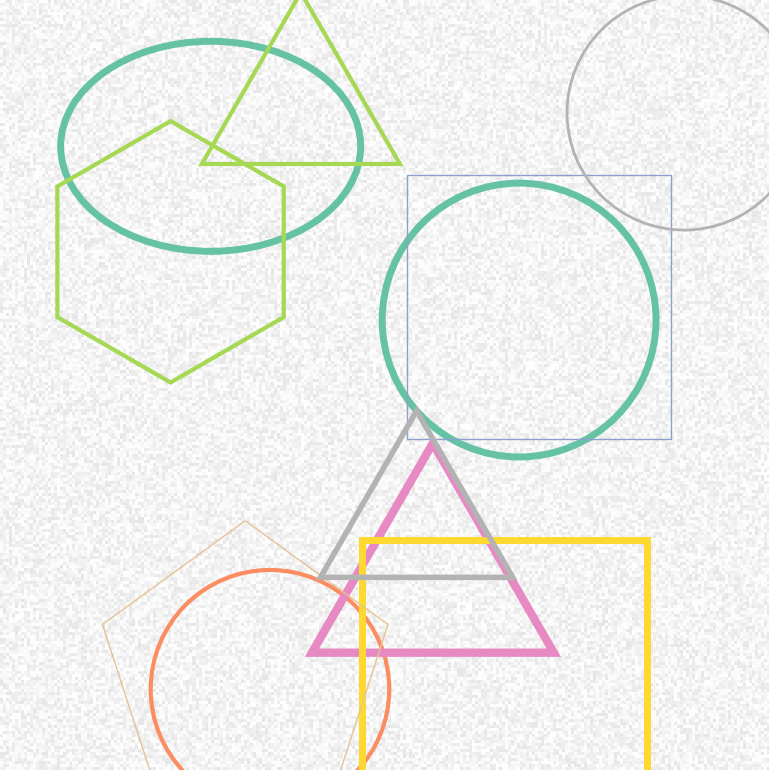[{"shape": "oval", "thickness": 2.5, "radius": 0.97, "center": [0.274, 0.81]}, {"shape": "circle", "thickness": 2.5, "radius": 0.89, "center": [0.674, 0.584]}, {"shape": "circle", "thickness": 1.5, "radius": 0.77, "center": [0.351, 0.105]}, {"shape": "square", "thickness": 0.5, "radius": 0.86, "center": [0.7, 0.601]}, {"shape": "triangle", "thickness": 3, "radius": 0.91, "center": [0.562, 0.243]}, {"shape": "triangle", "thickness": 1.5, "radius": 0.74, "center": [0.391, 0.861]}, {"shape": "hexagon", "thickness": 1.5, "radius": 0.85, "center": [0.222, 0.673]}, {"shape": "square", "thickness": 2.5, "radius": 0.93, "center": [0.655, 0.114]}, {"shape": "pentagon", "thickness": 0.5, "radius": 0.97, "center": [0.318, 0.129]}, {"shape": "triangle", "thickness": 2, "radius": 0.72, "center": [0.541, 0.322]}, {"shape": "circle", "thickness": 1, "radius": 0.76, "center": [0.889, 0.853]}]